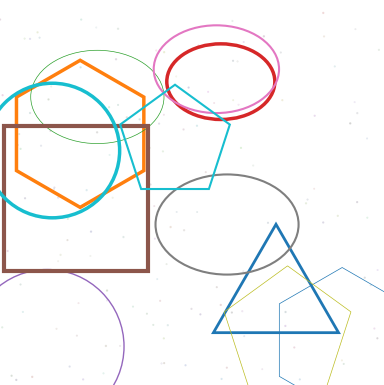[{"shape": "hexagon", "thickness": 0.5, "radius": 0.94, "center": [0.889, 0.117]}, {"shape": "triangle", "thickness": 2, "radius": 0.94, "center": [0.717, 0.23]}, {"shape": "hexagon", "thickness": 2.5, "radius": 0.95, "center": [0.208, 0.652]}, {"shape": "oval", "thickness": 0.5, "radius": 0.87, "center": [0.253, 0.748]}, {"shape": "oval", "thickness": 2.5, "radius": 0.7, "center": [0.574, 0.788]}, {"shape": "circle", "thickness": 1, "radius": 1.0, "center": [0.122, 0.1]}, {"shape": "square", "thickness": 3, "radius": 0.94, "center": [0.198, 0.484]}, {"shape": "oval", "thickness": 1.5, "radius": 0.81, "center": [0.562, 0.82]}, {"shape": "oval", "thickness": 1.5, "radius": 0.93, "center": [0.59, 0.417]}, {"shape": "pentagon", "thickness": 0.5, "radius": 0.87, "center": [0.747, 0.136]}, {"shape": "circle", "thickness": 2.5, "radius": 0.87, "center": [0.136, 0.609]}, {"shape": "pentagon", "thickness": 1.5, "radius": 0.75, "center": [0.455, 0.63]}]